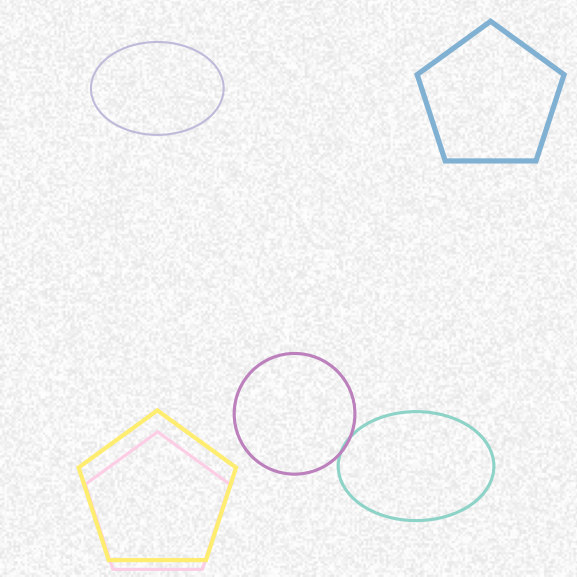[{"shape": "oval", "thickness": 1.5, "radius": 0.67, "center": [0.72, 0.192]}, {"shape": "oval", "thickness": 1, "radius": 0.57, "center": [0.272, 0.846]}, {"shape": "pentagon", "thickness": 2.5, "radius": 0.67, "center": [0.85, 0.829]}, {"shape": "pentagon", "thickness": 1.5, "radius": 0.66, "center": [0.273, 0.12]}, {"shape": "circle", "thickness": 1.5, "radius": 0.52, "center": [0.51, 0.283]}, {"shape": "pentagon", "thickness": 2, "radius": 0.72, "center": [0.272, 0.145]}]